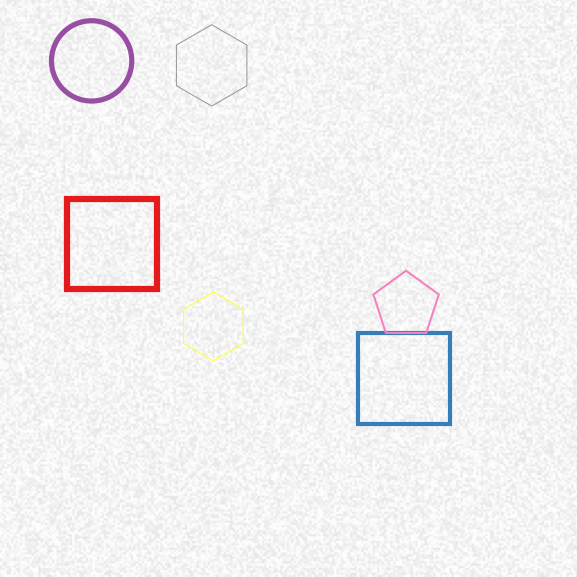[{"shape": "square", "thickness": 3, "radius": 0.39, "center": [0.193, 0.577]}, {"shape": "square", "thickness": 2, "radius": 0.4, "center": [0.7, 0.344]}, {"shape": "circle", "thickness": 2.5, "radius": 0.35, "center": [0.159, 0.894]}, {"shape": "hexagon", "thickness": 0.5, "radius": 0.3, "center": [0.37, 0.434]}, {"shape": "pentagon", "thickness": 1, "radius": 0.3, "center": [0.703, 0.471]}, {"shape": "hexagon", "thickness": 0.5, "radius": 0.35, "center": [0.367, 0.886]}]